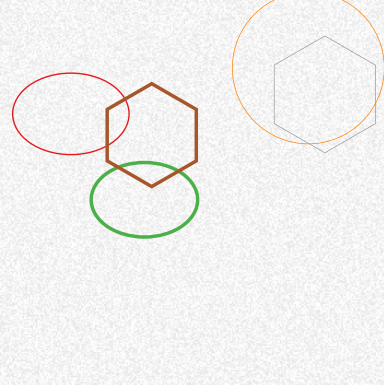[{"shape": "oval", "thickness": 1, "radius": 0.76, "center": [0.184, 0.704]}, {"shape": "oval", "thickness": 2.5, "radius": 0.69, "center": [0.375, 0.481]}, {"shape": "circle", "thickness": 0.5, "radius": 0.99, "center": [0.801, 0.824]}, {"shape": "hexagon", "thickness": 2.5, "radius": 0.67, "center": [0.394, 0.649]}, {"shape": "hexagon", "thickness": 0.5, "radius": 0.76, "center": [0.844, 0.755]}]